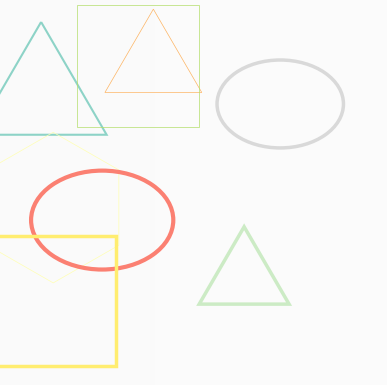[{"shape": "triangle", "thickness": 1.5, "radius": 0.98, "center": [0.106, 0.748]}, {"shape": "hexagon", "thickness": 0.5, "radius": 0.98, "center": [0.137, 0.461]}, {"shape": "oval", "thickness": 3, "radius": 0.92, "center": [0.264, 0.428]}, {"shape": "triangle", "thickness": 0.5, "radius": 0.72, "center": [0.396, 0.832]}, {"shape": "square", "thickness": 0.5, "radius": 0.79, "center": [0.357, 0.828]}, {"shape": "oval", "thickness": 2.5, "radius": 0.82, "center": [0.723, 0.73]}, {"shape": "triangle", "thickness": 2.5, "radius": 0.67, "center": [0.63, 0.277]}, {"shape": "square", "thickness": 2.5, "radius": 0.84, "center": [0.13, 0.218]}]